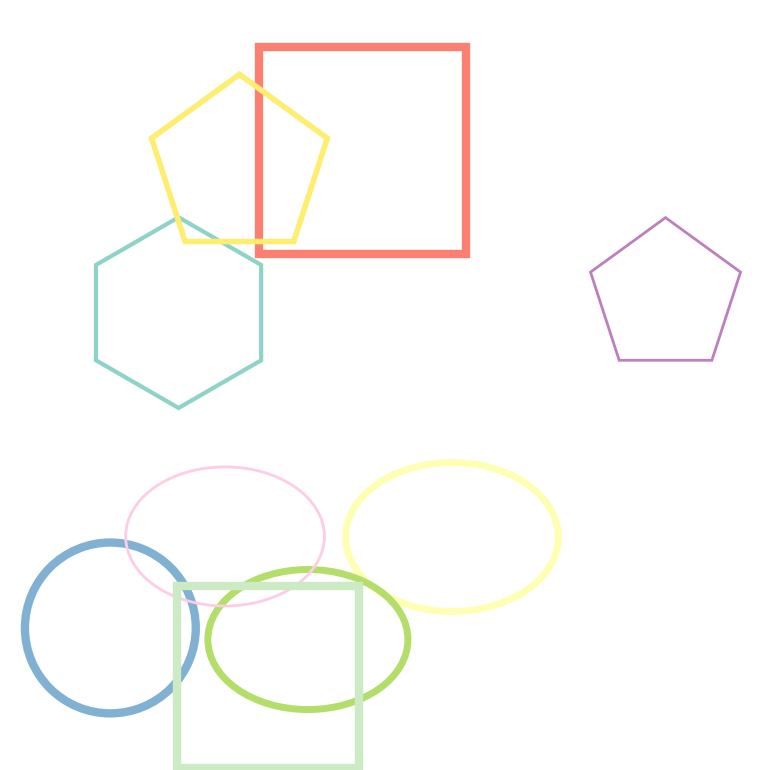[{"shape": "hexagon", "thickness": 1.5, "radius": 0.62, "center": [0.232, 0.594]}, {"shape": "oval", "thickness": 2.5, "radius": 0.69, "center": [0.587, 0.303]}, {"shape": "square", "thickness": 3, "radius": 0.67, "center": [0.471, 0.805]}, {"shape": "circle", "thickness": 3, "radius": 0.55, "center": [0.143, 0.184]}, {"shape": "oval", "thickness": 2.5, "radius": 0.65, "center": [0.4, 0.169]}, {"shape": "oval", "thickness": 1, "radius": 0.65, "center": [0.292, 0.303]}, {"shape": "pentagon", "thickness": 1, "radius": 0.51, "center": [0.864, 0.615]}, {"shape": "square", "thickness": 3, "radius": 0.59, "center": [0.348, 0.121]}, {"shape": "pentagon", "thickness": 2, "radius": 0.6, "center": [0.311, 0.783]}]